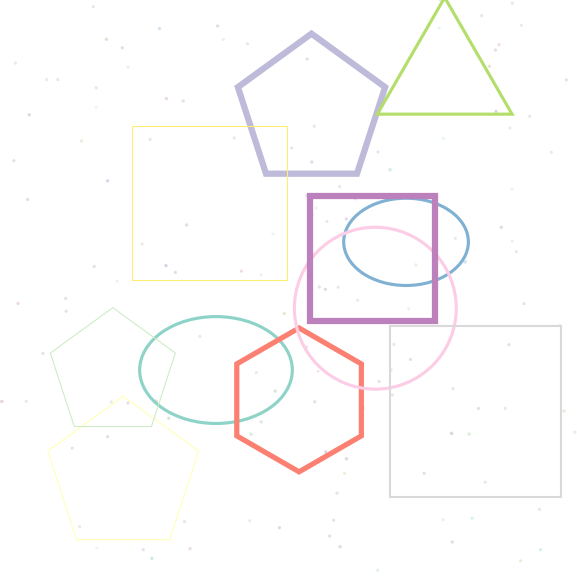[{"shape": "oval", "thickness": 1.5, "radius": 0.66, "center": [0.374, 0.358]}, {"shape": "pentagon", "thickness": 0.5, "radius": 0.69, "center": [0.213, 0.176]}, {"shape": "pentagon", "thickness": 3, "radius": 0.67, "center": [0.539, 0.807]}, {"shape": "hexagon", "thickness": 2.5, "radius": 0.62, "center": [0.518, 0.307]}, {"shape": "oval", "thickness": 1.5, "radius": 0.54, "center": [0.703, 0.58]}, {"shape": "triangle", "thickness": 1.5, "radius": 0.67, "center": [0.77, 0.869]}, {"shape": "circle", "thickness": 1.5, "radius": 0.7, "center": [0.65, 0.465]}, {"shape": "square", "thickness": 1, "radius": 0.74, "center": [0.823, 0.286]}, {"shape": "square", "thickness": 3, "radius": 0.54, "center": [0.645, 0.551]}, {"shape": "pentagon", "thickness": 0.5, "radius": 0.57, "center": [0.195, 0.353]}, {"shape": "square", "thickness": 0.5, "radius": 0.67, "center": [0.363, 0.647]}]